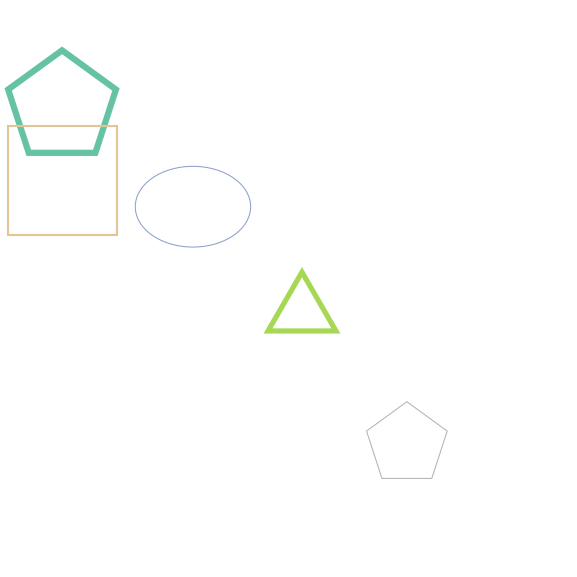[{"shape": "pentagon", "thickness": 3, "radius": 0.49, "center": [0.107, 0.814]}, {"shape": "oval", "thickness": 0.5, "radius": 0.5, "center": [0.334, 0.641]}, {"shape": "triangle", "thickness": 2.5, "radius": 0.34, "center": [0.523, 0.46]}, {"shape": "square", "thickness": 1, "radius": 0.47, "center": [0.109, 0.686]}, {"shape": "pentagon", "thickness": 0.5, "radius": 0.37, "center": [0.705, 0.23]}]